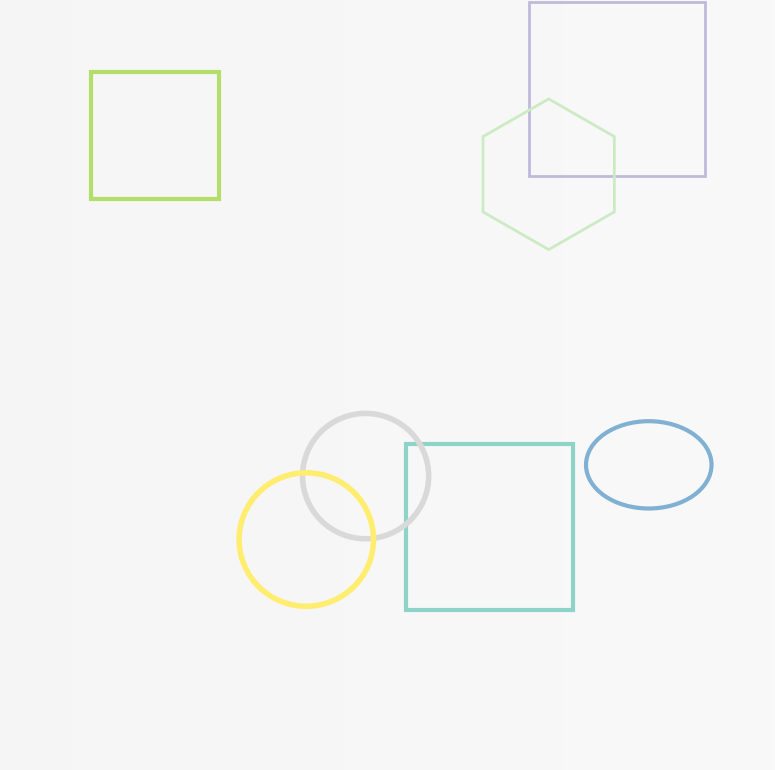[{"shape": "square", "thickness": 1.5, "radius": 0.54, "center": [0.632, 0.315]}, {"shape": "square", "thickness": 1, "radius": 0.57, "center": [0.796, 0.884]}, {"shape": "oval", "thickness": 1.5, "radius": 0.4, "center": [0.837, 0.396]}, {"shape": "square", "thickness": 1.5, "radius": 0.41, "center": [0.2, 0.824]}, {"shape": "circle", "thickness": 2, "radius": 0.41, "center": [0.472, 0.382]}, {"shape": "hexagon", "thickness": 1, "radius": 0.49, "center": [0.708, 0.774]}, {"shape": "circle", "thickness": 2, "radius": 0.43, "center": [0.395, 0.299]}]